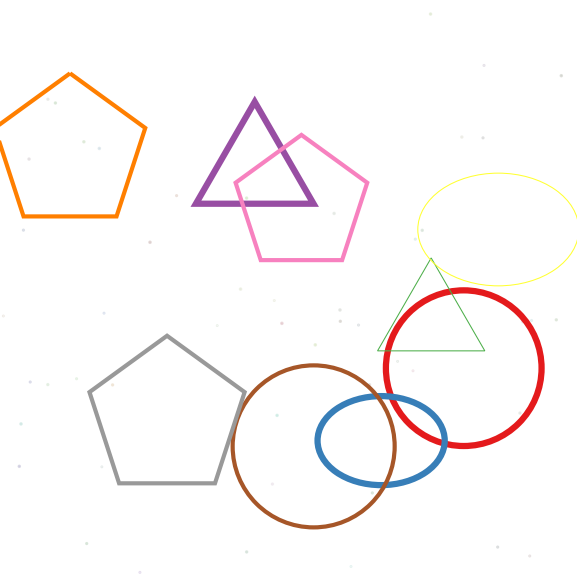[{"shape": "circle", "thickness": 3, "radius": 0.67, "center": [0.803, 0.362]}, {"shape": "oval", "thickness": 3, "radius": 0.55, "center": [0.66, 0.236]}, {"shape": "triangle", "thickness": 0.5, "radius": 0.54, "center": [0.747, 0.445]}, {"shape": "triangle", "thickness": 3, "radius": 0.59, "center": [0.441, 0.705]}, {"shape": "pentagon", "thickness": 2, "radius": 0.68, "center": [0.121, 0.735]}, {"shape": "oval", "thickness": 0.5, "radius": 0.7, "center": [0.863, 0.602]}, {"shape": "circle", "thickness": 2, "radius": 0.7, "center": [0.543, 0.226]}, {"shape": "pentagon", "thickness": 2, "radius": 0.6, "center": [0.522, 0.646]}, {"shape": "pentagon", "thickness": 2, "radius": 0.71, "center": [0.289, 0.276]}]